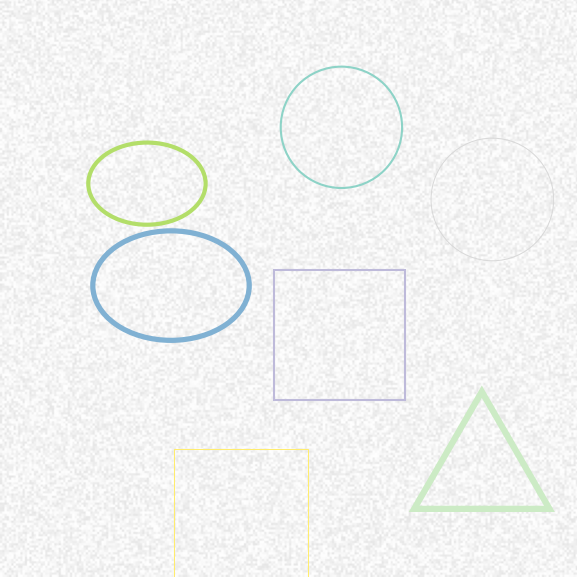[{"shape": "circle", "thickness": 1, "radius": 0.53, "center": [0.591, 0.779]}, {"shape": "square", "thickness": 1, "radius": 0.57, "center": [0.588, 0.419]}, {"shape": "oval", "thickness": 2.5, "radius": 0.68, "center": [0.296, 0.505]}, {"shape": "oval", "thickness": 2, "radius": 0.51, "center": [0.254, 0.681]}, {"shape": "circle", "thickness": 0.5, "radius": 0.53, "center": [0.853, 0.654]}, {"shape": "triangle", "thickness": 3, "radius": 0.68, "center": [0.834, 0.186]}, {"shape": "square", "thickness": 0.5, "radius": 0.58, "center": [0.417, 0.106]}]